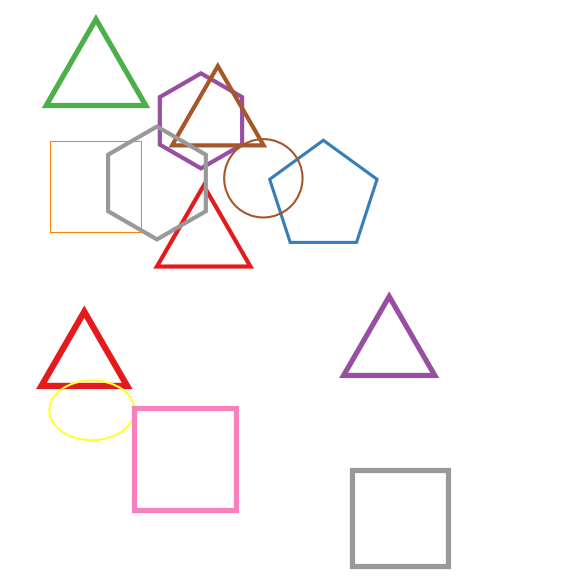[{"shape": "triangle", "thickness": 3, "radius": 0.43, "center": [0.146, 0.374]}, {"shape": "triangle", "thickness": 2, "radius": 0.47, "center": [0.353, 0.584]}, {"shape": "pentagon", "thickness": 1.5, "radius": 0.49, "center": [0.56, 0.658]}, {"shape": "triangle", "thickness": 2.5, "radius": 0.5, "center": [0.166, 0.866]}, {"shape": "triangle", "thickness": 2.5, "radius": 0.46, "center": [0.674, 0.395]}, {"shape": "hexagon", "thickness": 2, "radius": 0.41, "center": [0.348, 0.79]}, {"shape": "square", "thickness": 0.5, "radius": 0.39, "center": [0.165, 0.677]}, {"shape": "oval", "thickness": 1, "radius": 0.37, "center": [0.159, 0.289]}, {"shape": "circle", "thickness": 1, "radius": 0.34, "center": [0.456, 0.69]}, {"shape": "triangle", "thickness": 2, "radius": 0.46, "center": [0.377, 0.793]}, {"shape": "square", "thickness": 2.5, "radius": 0.44, "center": [0.32, 0.204]}, {"shape": "square", "thickness": 2.5, "radius": 0.41, "center": [0.693, 0.102]}, {"shape": "hexagon", "thickness": 2, "radius": 0.49, "center": [0.272, 0.682]}]